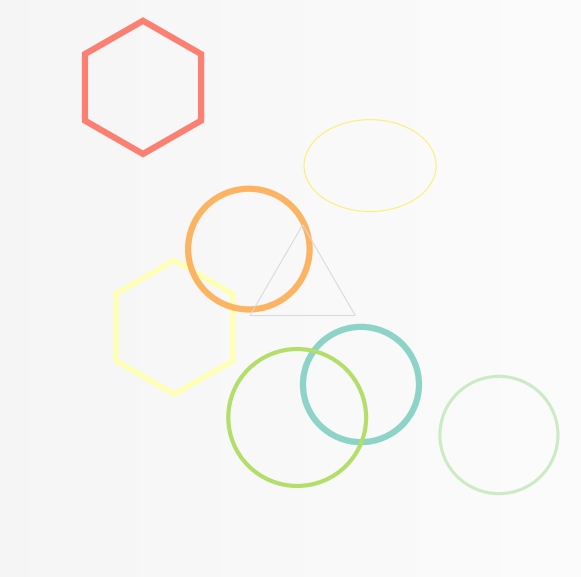[{"shape": "circle", "thickness": 3, "radius": 0.5, "center": [0.621, 0.333]}, {"shape": "hexagon", "thickness": 2.5, "radius": 0.58, "center": [0.3, 0.432]}, {"shape": "hexagon", "thickness": 3, "radius": 0.58, "center": [0.246, 0.848]}, {"shape": "circle", "thickness": 3, "radius": 0.52, "center": [0.428, 0.568]}, {"shape": "circle", "thickness": 2, "radius": 0.59, "center": [0.511, 0.276]}, {"shape": "triangle", "thickness": 0.5, "radius": 0.52, "center": [0.521, 0.505]}, {"shape": "circle", "thickness": 1.5, "radius": 0.51, "center": [0.858, 0.246]}, {"shape": "oval", "thickness": 0.5, "radius": 0.57, "center": [0.637, 0.712]}]